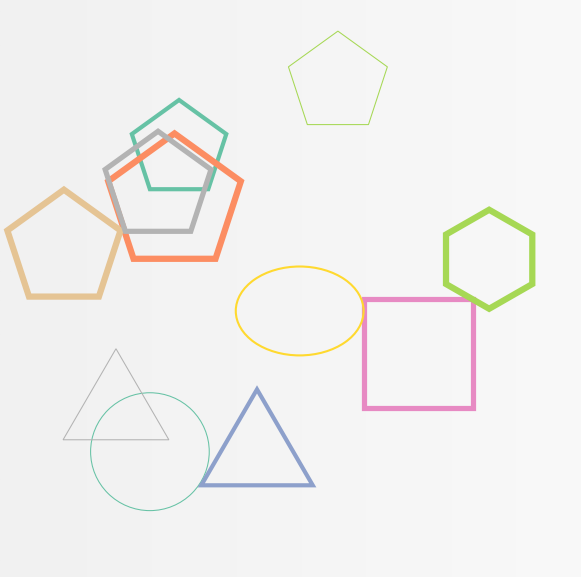[{"shape": "pentagon", "thickness": 2, "radius": 0.43, "center": [0.308, 0.741]}, {"shape": "circle", "thickness": 0.5, "radius": 0.51, "center": [0.258, 0.217]}, {"shape": "pentagon", "thickness": 3, "radius": 0.6, "center": [0.3, 0.648]}, {"shape": "triangle", "thickness": 2, "radius": 0.55, "center": [0.442, 0.214]}, {"shape": "square", "thickness": 2.5, "radius": 0.47, "center": [0.72, 0.387]}, {"shape": "hexagon", "thickness": 3, "radius": 0.43, "center": [0.842, 0.55]}, {"shape": "pentagon", "thickness": 0.5, "radius": 0.45, "center": [0.581, 0.856]}, {"shape": "oval", "thickness": 1, "radius": 0.55, "center": [0.516, 0.461]}, {"shape": "pentagon", "thickness": 3, "radius": 0.51, "center": [0.11, 0.568]}, {"shape": "pentagon", "thickness": 2.5, "radius": 0.48, "center": [0.272, 0.676]}, {"shape": "triangle", "thickness": 0.5, "radius": 0.53, "center": [0.2, 0.29]}]